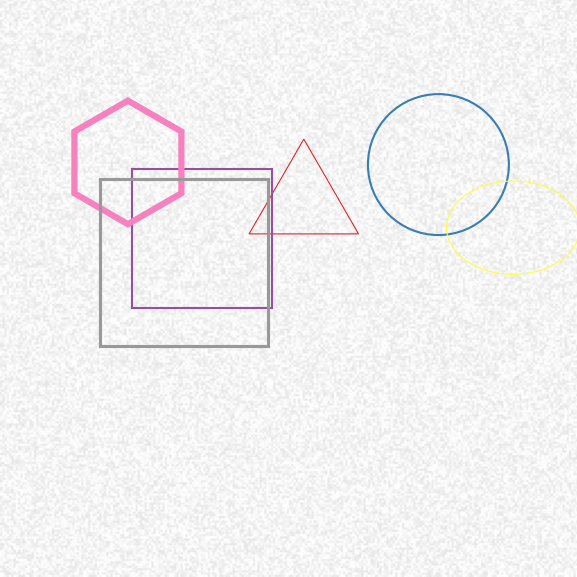[{"shape": "triangle", "thickness": 0.5, "radius": 0.55, "center": [0.526, 0.649]}, {"shape": "circle", "thickness": 1, "radius": 0.61, "center": [0.759, 0.714]}, {"shape": "square", "thickness": 1, "radius": 0.6, "center": [0.35, 0.586]}, {"shape": "oval", "thickness": 0.5, "radius": 0.58, "center": [0.889, 0.605]}, {"shape": "hexagon", "thickness": 3, "radius": 0.53, "center": [0.222, 0.718]}, {"shape": "square", "thickness": 1.5, "radius": 0.73, "center": [0.318, 0.544]}]